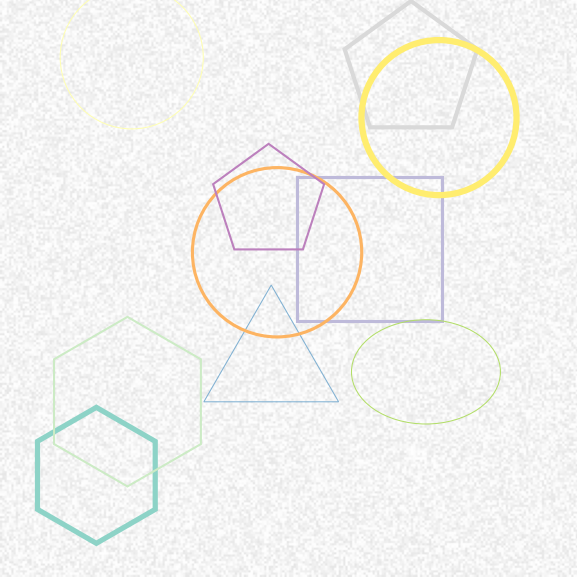[{"shape": "hexagon", "thickness": 2.5, "radius": 0.59, "center": [0.167, 0.176]}, {"shape": "circle", "thickness": 0.5, "radius": 0.62, "center": [0.228, 0.9]}, {"shape": "square", "thickness": 1.5, "radius": 0.63, "center": [0.64, 0.568]}, {"shape": "triangle", "thickness": 0.5, "radius": 0.67, "center": [0.47, 0.371]}, {"shape": "circle", "thickness": 1.5, "radius": 0.73, "center": [0.48, 0.562]}, {"shape": "oval", "thickness": 0.5, "radius": 0.64, "center": [0.738, 0.355]}, {"shape": "pentagon", "thickness": 2, "radius": 0.6, "center": [0.712, 0.876]}, {"shape": "pentagon", "thickness": 1, "radius": 0.51, "center": [0.465, 0.649]}, {"shape": "hexagon", "thickness": 1, "radius": 0.73, "center": [0.221, 0.304]}, {"shape": "circle", "thickness": 3, "radius": 0.67, "center": [0.76, 0.796]}]